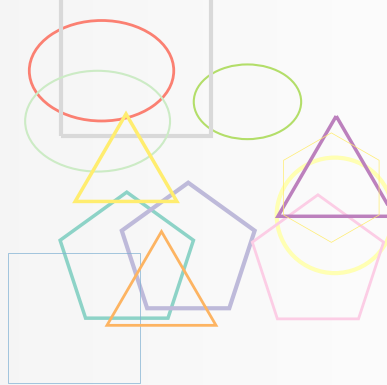[{"shape": "pentagon", "thickness": 2.5, "radius": 0.9, "center": [0.327, 0.32]}, {"shape": "circle", "thickness": 3, "radius": 0.75, "center": [0.864, 0.441]}, {"shape": "pentagon", "thickness": 3, "radius": 0.9, "center": [0.486, 0.345]}, {"shape": "oval", "thickness": 2, "radius": 0.93, "center": [0.262, 0.816]}, {"shape": "square", "thickness": 0.5, "radius": 0.85, "center": [0.191, 0.174]}, {"shape": "triangle", "thickness": 2, "radius": 0.81, "center": [0.417, 0.236]}, {"shape": "oval", "thickness": 1.5, "radius": 0.69, "center": [0.639, 0.736]}, {"shape": "pentagon", "thickness": 2, "radius": 0.89, "center": [0.82, 0.316]}, {"shape": "square", "thickness": 3, "radius": 0.97, "center": [0.351, 0.839]}, {"shape": "triangle", "thickness": 2.5, "radius": 0.87, "center": [0.868, 0.525]}, {"shape": "oval", "thickness": 1.5, "radius": 0.93, "center": [0.252, 0.685]}, {"shape": "triangle", "thickness": 2.5, "radius": 0.76, "center": [0.325, 0.553]}, {"shape": "hexagon", "thickness": 0.5, "radius": 0.71, "center": [0.855, 0.513]}]